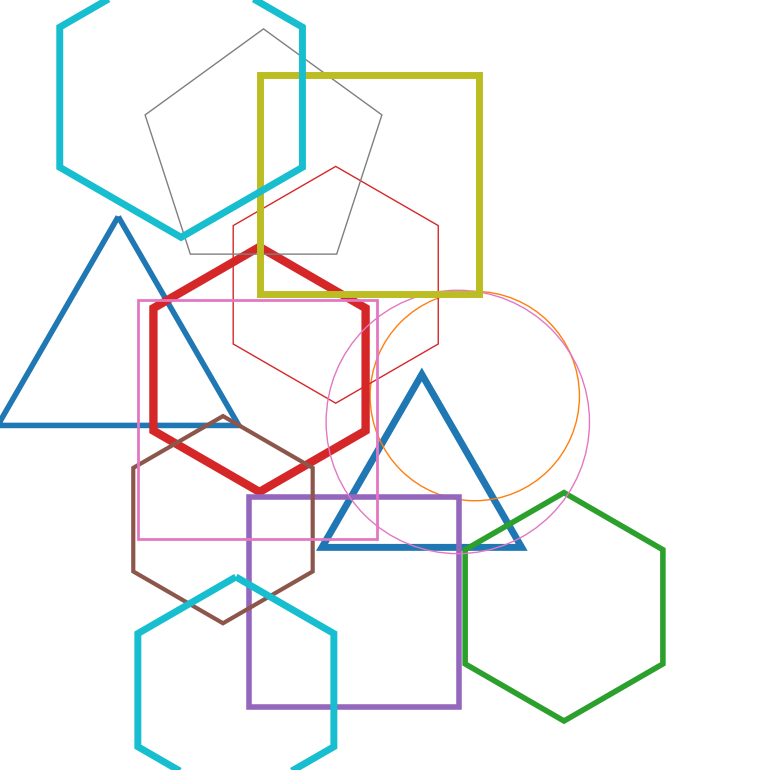[{"shape": "triangle", "thickness": 2, "radius": 0.9, "center": [0.154, 0.538]}, {"shape": "triangle", "thickness": 2.5, "radius": 0.75, "center": [0.548, 0.364]}, {"shape": "circle", "thickness": 0.5, "radius": 0.68, "center": [0.617, 0.486]}, {"shape": "hexagon", "thickness": 2, "radius": 0.74, "center": [0.732, 0.212]}, {"shape": "hexagon", "thickness": 3, "radius": 0.8, "center": [0.337, 0.52]}, {"shape": "hexagon", "thickness": 0.5, "radius": 0.77, "center": [0.436, 0.63]}, {"shape": "square", "thickness": 2, "radius": 0.68, "center": [0.459, 0.218]}, {"shape": "hexagon", "thickness": 1.5, "radius": 0.67, "center": [0.29, 0.325]}, {"shape": "square", "thickness": 1, "radius": 0.78, "center": [0.334, 0.455]}, {"shape": "circle", "thickness": 0.5, "radius": 0.86, "center": [0.595, 0.452]}, {"shape": "pentagon", "thickness": 0.5, "radius": 0.81, "center": [0.342, 0.801]}, {"shape": "square", "thickness": 2.5, "radius": 0.71, "center": [0.48, 0.76]}, {"shape": "hexagon", "thickness": 2.5, "radius": 0.73, "center": [0.306, 0.104]}, {"shape": "hexagon", "thickness": 2.5, "radius": 0.91, "center": [0.235, 0.874]}]